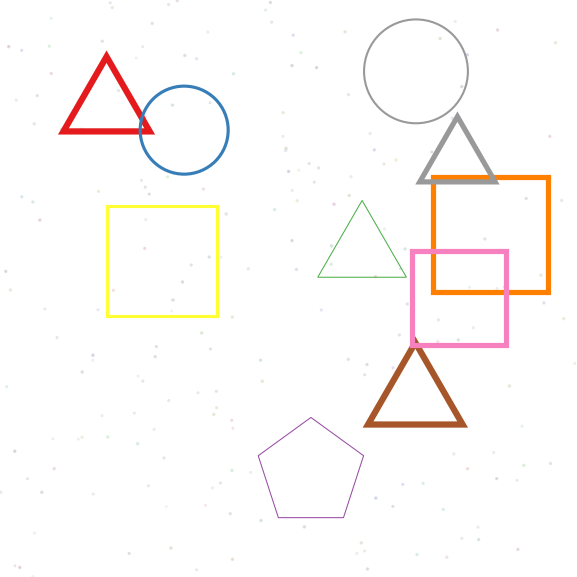[{"shape": "triangle", "thickness": 3, "radius": 0.43, "center": [0.184, 0.815]}, {"shape": "circle", "thickness": 1.5, "radius": 0.38, "center": [0.319, 0.774]}, {"shape": "triangle", "thickness": 0.5, "radius": 0.44, "center": [0.627, 0.563]}, {"shape": "pentagon", "thickness": 0.5, "radius": 0.48, "center": [0.538, 0.18]}, {"shape": "square", "thickness": 2.5, "radius": 0.5, "center": [0.85, 0.594]}, {"shape": "square", "thickness": 1.5, "radius": 0.48, "center": [0.281, 0.547]}, {"shape": "triangle", "thickness": 3, "radius": 0.47, "center": [0.719, 0.311]}, {"shape": "square", "thickness": 2.5, "radius": 0.41, "center": [0.794, 0.484]}, {"shape": "triangle", "thickness": 2.5, "radius": 0.38, "center": [0.792, 0.722]}, {"shape": "circle", "thickness": 1, "radius": 0.45, "center": [0.72, 0.876]}]